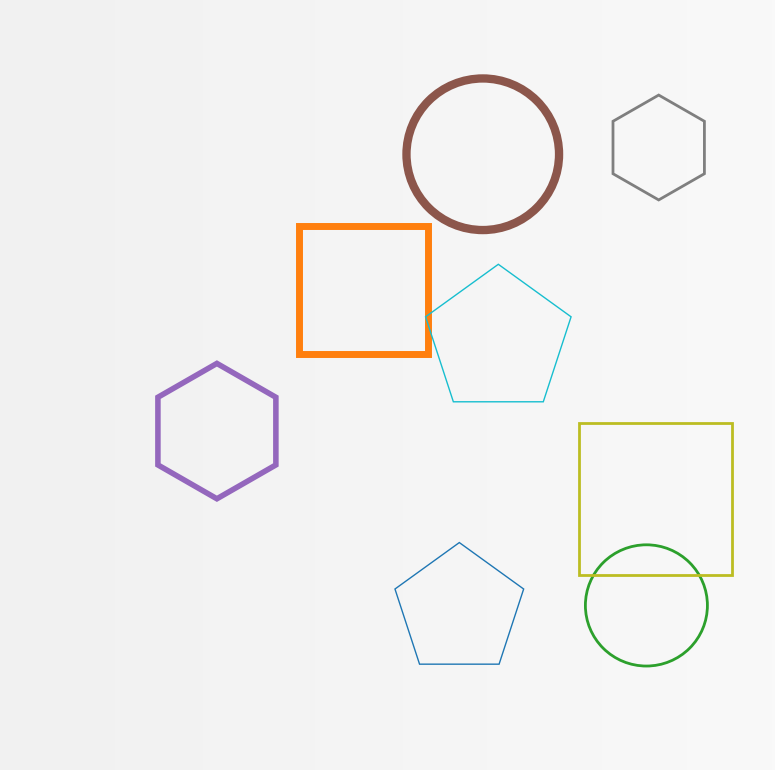[{"shape": "pentagon", "thickness": 0.5, "radius": 0.44, "center": [0.593, 0.208]}, {"shape": "square", "thickness": 2.5, "radius": 0.42, "center": [0.469, 0.624]}, {"shape": "circle", "thickness": 1, "radius": 0.39, "center": [0.834, 0.214]}, {"shape": "hexagon", "thickness": 2, "radius": 0.44, "center": [0.28, 0.44]}, {"shape": "circle", "thickness": 3, "radius": 0.49, "center": [0.623, 0.8]}, {"shape": "hexagon", "thickness": 1, "radius": 0.34, "center": [0.85, 0.808]}, {"shape": "square", "thickness": 1, "radius": 0.49, "center": [0.845, 0.352]}, {"shape": "pentagon", "thickness": 0.5, "radius": 0.49, "center": [0.643, 0.558]}]